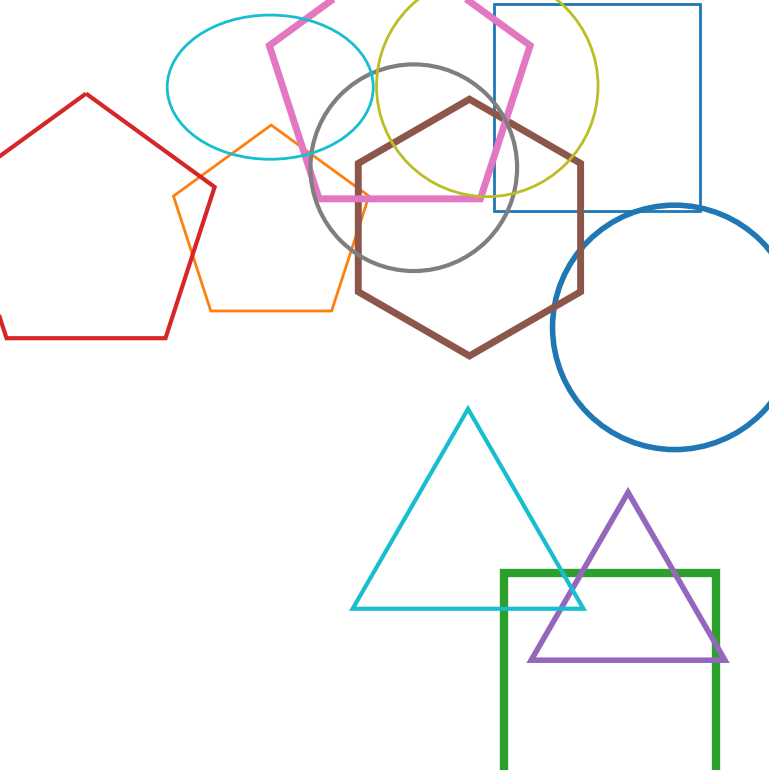[{"shape": "circle", "thickness": 2, "radius": 0.79, "center": [0.876, 0.575]}, {"shape": "square", "thickness": 1, "radius": 0.67, "center": [0.776, 0.861]}, {"shape": "pentagon", "thickness": 1, "radius": 0.67, "center": [0.352, 0.704]}, {"shape": "square", "thickness": 3, "radius": 0.69, "center": [0.792, 0.118]}, {"shape": "pentagon", "thickness": 1.5, "radius": 0.88, "center": [0.112, 0.703]}, {"shape": "triangle", "thickness": 2, "radius": 0.73, "center": [0.816, 0.215]}, {"shape": "hexagon", "thickness": 2.5, "radius": 0.83, "center": [0.61, 0.704]}, {"shape": "pentagon", "thickness": 2.5, "radius": 0.89, "center": [0.519, 0.886]}, {"shape": "circle", "thickness": 1.5, "radius": 0.67, "center": [0.537, 0.782]}, {"shape": "circle", "thickness": 1, "radius": 0.72, "center": [0.633, 0.888]}, {"shape": "oval", "thickness": 1, "radius": 0.67, "center": [0.351, 0.887]}, {"shape": "triangle", "thickness": 1.5, "radius": 0.87, "center": [0.608, 0.296]}]